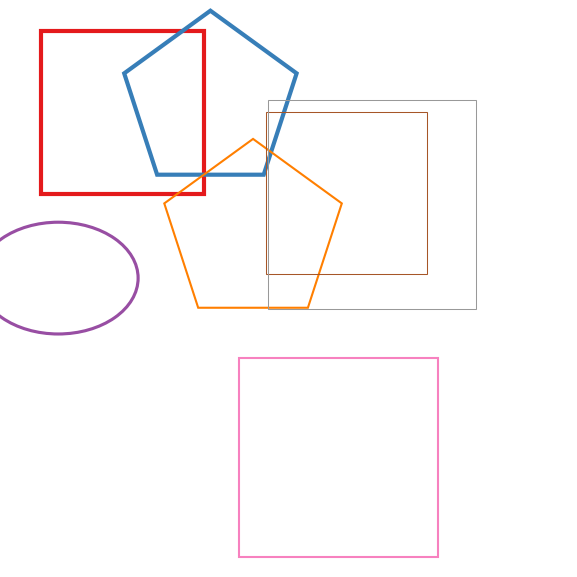[{"shape": "square", "thickness": 2, "radius": 0.71, "center": [0.212, 0.805]}, {"shape": "pentagon", "thickness": 2, "radius": 0.78, "center": [0.364, 0.824]}, {"shape": "oval", "thickness": 1.5, "radius": 0.69, "center": [0.101, 0.518]}, {"shape": "pentagon", "thickness": 1, "radius": 0.81, "center": [0.438, 0.597]}, {"shape": "square", "thickness": 0.5, "radius": 0.7, "center": [0.6, 0.665]}, {"shape": "square", "thickness": 1, "radius": 0.86, "center": [0.586, 0.207]}, {"shape": "square", "thickness": 0.5, "radius": 0.9, "center": [0.644, 0.645]}]